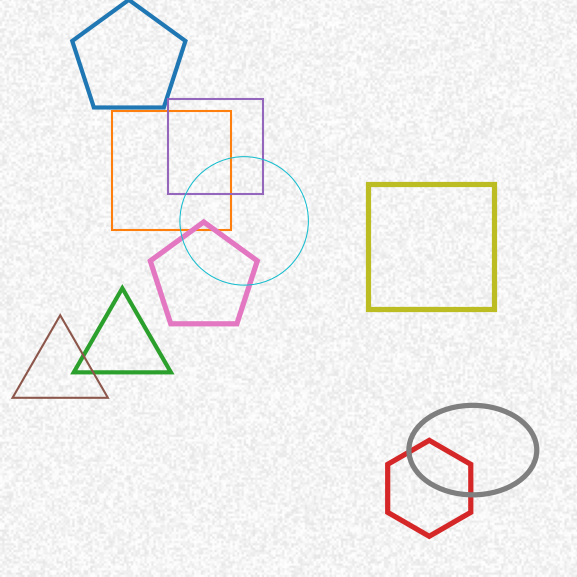[{"shape": "pentagon", "thickness": 2, "radius": 0.52, "center": [0.223, 0.896]}, {"shape": "square", "thickness": 1, "radius": 0.51, "center": [0.297, 0.704]}, {"shape": "triangle", "thickness": 2, "radius": 0.49, "center": [0.212, 0.403]}, {"shape": "hexagon", "thickness": 2.5, "radius": 0.42, "center": [0.743, 0.154]}, {"shape": "square", "thickness": 1, "radius": 0.41, "center": [0.373, 0.745]}, {"shape": "triangle", "thickness": 1, "radius": 0.48, "center": [0.104, 0.358]}, {"shape": "pentagon", "thickness": 2.5, "radius": 0.49, "center": [0.353, 0.517]}, {"shape": "oval", "thickness": 2.5, "radius": 0.55, "center": [0.819, 0.22]}, {"shape": "square", "thickness": 2.5, "radius": 0.54, "center": [0.747, 0.572]}, {"shape": "circle", "thickness": 0.5, "radius": 0.56, "center": [0.423, 0.617]}]